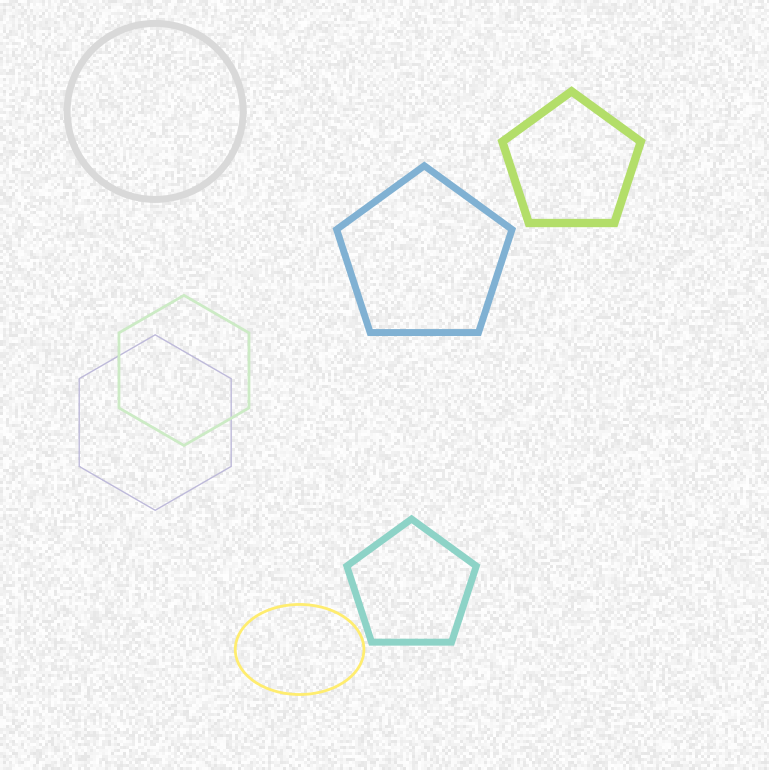[{"shape": "pentagon", "thickness": 2.5, "radius": 0.44, "center": [0.534, 0.238]}, {"shape": "hexagon", "thickness": 0.5, "radius": 0.57, "center": [0.202, 0.451]}, {"shape": "pentagon", "thickness": 2.5, "radius": 0.6, "center": [0.551, 0.665]}, {"shape": "pentagon", "thickness": 3, "radius": 0.47, "center": [0.742, 0.787]}, {"shape": "circle", "thickness": 2.5, "radius": 0.57, "center": [0.201, 0.855]}, {"shape": "hexagon", "thickness": 1, "radius": 0.49, "center": [0.239, 0.519]}, {"shape": "oval", "thickness": 1, "radius": 0.42, "center": [0.389, 0.157]}]